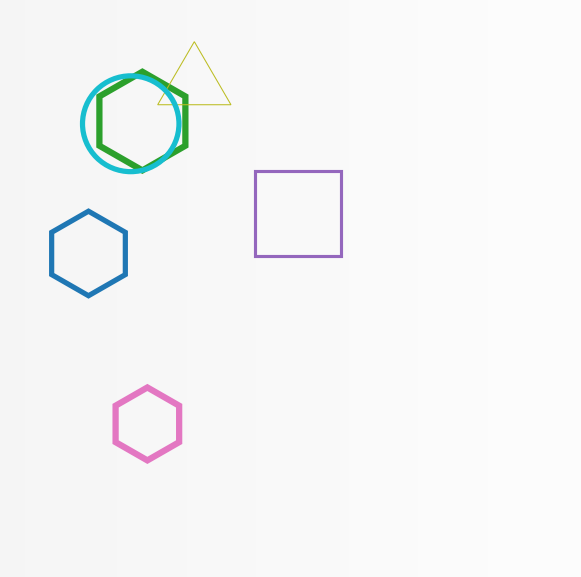[{"shape": "hexagon", "thickness": 2.5, "radius": 0.37, "center": [0.152, 0.56]}, {"shape": "hexagon", "thickness": 3, "radius": 0.43, "center": [0.245, 0.789]}, {"shape": "square", "thickness": 1.5, "radius": 0.37, "center": [0.512, 0.63]}, {"shape": "hexagon", "thickness": 3, "radius": 0.32, "center": [0.254, 0.265]}, {"shape": "triangle", "thickness": 0.5, "radius": 0.36, "center": [0.334, 0.854]}, {"shape": "circle", "thickness": 2.5, "radius": 0.41, "center": [0.225, 0.785]}]